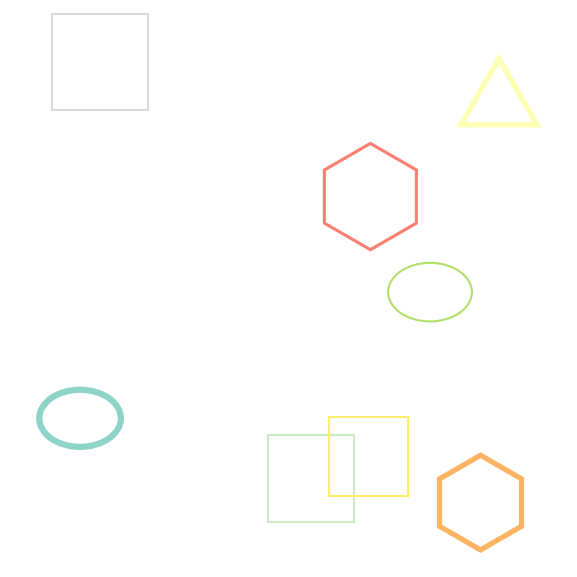[{"shape": "oval", "thickness": 3, "radius": 0.35, "center": [0.139, 0.275]}, {"shape": "triangle", "thickness": 2.5, "radius": 0.38, "center": [0.864, 0.821]}, {"shape": "hexagon", "thickness": 1.5, "radius": 0.46, "center": [0.641, 0.659]}, {"shape": "hexagon", "thickness": 2.5, "radius": 0.41, "center": [0.832, 0.129]}, {"shape": "oval", "thickness": 1, "radius": 0.36, "center": [0.745, 0.493]}, {"shape": "square", "thickness": 1, "radius": 0.42, "center": [0.174, 0.891]}, {"shape": "square", "thickness": 1, "radius": 0.37, "center": [0.539, 0.171]}, {"shape": "square", "thickness": 1, "radius": 0.34, "center": [0.638, 0.208]}]